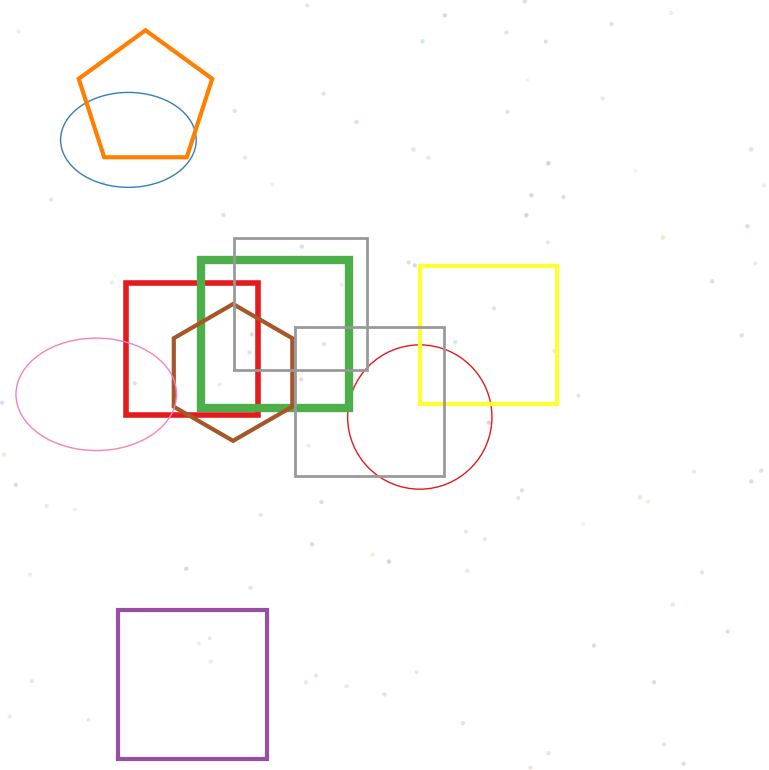[{"shape": "circle", "thickness": 0.5, "radius": 0.47, "center": [0.545, 0.458]}, {"shape": "square", "thickness": 2, "radius": 0.43, "center": [0.249, 0.547]}, {"shape": "oval", "thickness": 0.5, "radius": 0.44, "center": [0.167, 0.818]}, {"shape": "square", "thickness": 3, "radius": 0.48, "center": [0.357, 0.567]}, {"shape": "square", "thickness": 1.5, "radius": 0.48, "center": [0.25, 0.111]}, {"shape": "pentagon", "thickness": 1.5, "radius": 0.46, "center": [0.189, 0.87]}, {"shape": "square", "thickness": 1.5, "radius": 0.45, "center": [0.634, 0.565]}, {"shape": "hexagon", "thickness": 1.5, "radius": 0.44, "center": [0.303, 0.516]}, {"shape": "oval", "thickness": 0.5, "radius": 0.52, "center": [0.125, 0.488]}, {"shape": "square", "thickness": 1, "radius": 0.43, "center": [0.39, 0.606]}, {"shape": "square", "thickness": 1, "radius": 0.48, "center": [0.48, 0.479]}]